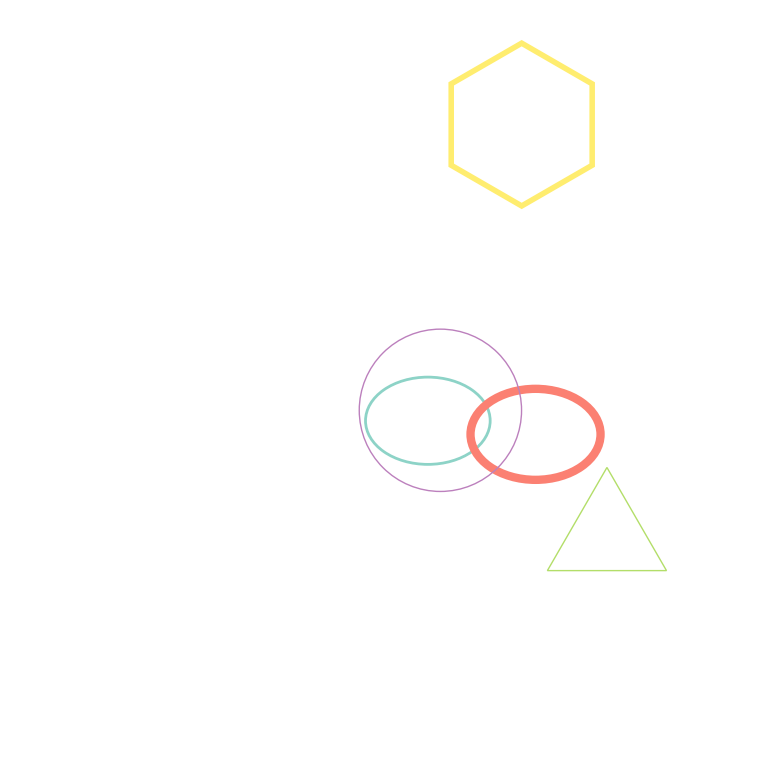[{"shape": "oval", "thickness": 1, "radius": 0.4, "center": [0.556, 0.454]}, {"shape": "oval", "thickness": 3, "radius": 0.42, "center": [0.696, 0.436]}, {"shape": "triangle", "thickness": 0.5, "radius": 0.45, "center": [0.788, 0.304]}, {"shape": "circle", "thickness": 0.5, "radius": 0.53, "center": [0.572, 0.467]}, {"shape": "hexagon", "thickness": 2, "radius": 0.53, "center": [0.678, 0.838]}]